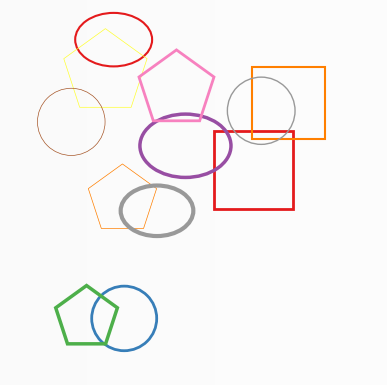[{"shape": "oval", "thickness": 1.5, "radius": 0.5, "center": [0.293, 0.897]}, {"shape": "square", "thickness": 2, "radius": 0.51, "center": [0.654, 0.558]}, {"shape": "circle", "thickness": 2, "radius": 0.42, "center": [0.321, 0.173]}, {"shape": "pentagon", "thickness": 2.5, "radius": 0.42, "center": [0.223, 0.175]}, {"shape": "oval", "thickness": 2.5, "radius": 0.59, "center": [0.479, 0.621]}, {"shape": "pentagon", "thickness": 0.5, "radius": 0.46, "center": [0.316, 0.481]}, {"shape": "square", "thickness": 1.5, "radius": 0.47, "center": [0.746, 0.732]}, {"shape": "pentagon", "thickness": 0.5, "radius": 0.56, "center": [0.272, 0.813]}, {"shape": "circle", "thickness": 0.5, "radius": 0.44, "center": [0.184, 0.684]}, {"shape": "pentagon", "thickness": 2, "radius": 0.51, "center": [0.455, 0.769]}, {"shape": "oval", "thickness": 3, "radius": 0.47, "center": [0.405, 0.453]}, {"shape": "circle", "thickness": 1, "radius": 0.44, "center": [0.674, 0.712]}]